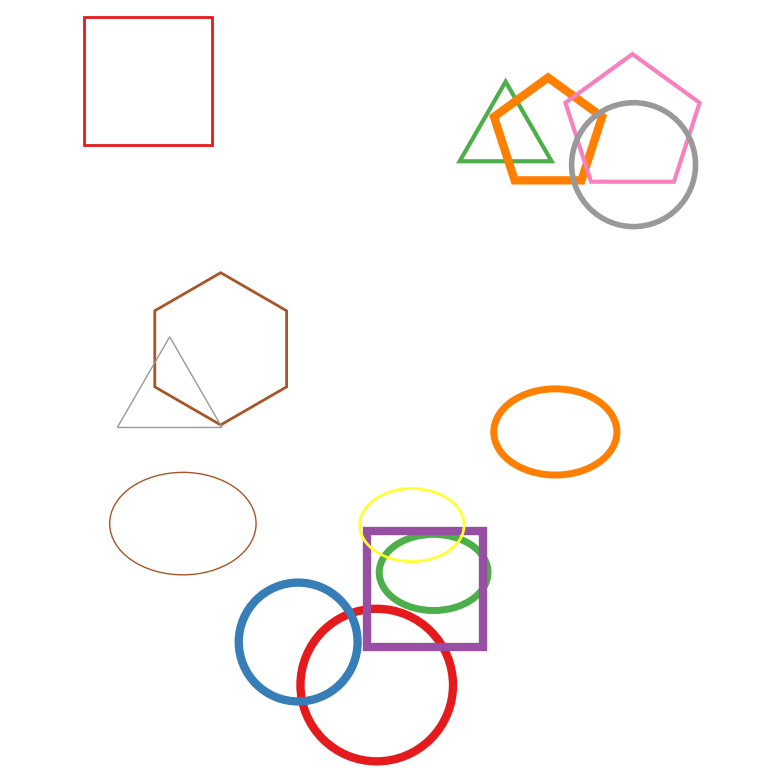[{"shape": "circle", "thickness": 3, "radius": 0.5, "center": [0.489, 0.11]}, {"shape": "square", "thickness": 1, "radius": 0.42, "center": [0.192, 0.895]}, {"shape": "circle", "thickness": 3, "radius": 0.39, "center": [0.387, 0.166]}, {"shape": "oval", "thickness": 2.5, "radius": 0.35, "center": [0.563, 0.257]}, {"shape": "triangle", "thickness": 1.5, "radius": 0.34, "center": [0.657, 0.825]}, {"shape": "square", "thickness": 3, "radius": 0.38, "center": [0.552, 0.235]}, {"shape": "oval", "thickness": 2.5, "radius": 0.4, "center": [0.721, 0.439]}, {"shape": "pentagon", "thickness": 3, "radius": 0.37, "center": [0.712, 0.825]}, {"shape": "oval", "thickness": 1, "radius": 0.34, "center": [0.535, 0.318]}, {"shape": "hexagon", "thickness": 1, "radius": 0.49, "center": [0.287, 0.547]}, {"shape": "oval", "thickness": 0.5, "radius": 0.48, "center": [0.238, 0.32]}, {"shape": "pentagon", "thickness": 1.5, "radius": 0.46, "center": [0.821, 0.838]}, {"shape": "circle", "thickness": 2, "radius": 0.4, "center": [0.823, 0.786]}, {"shape": "triangle", "thickness": 0.5, "radius": 0.39, "center": [0.22, 0.484]}]